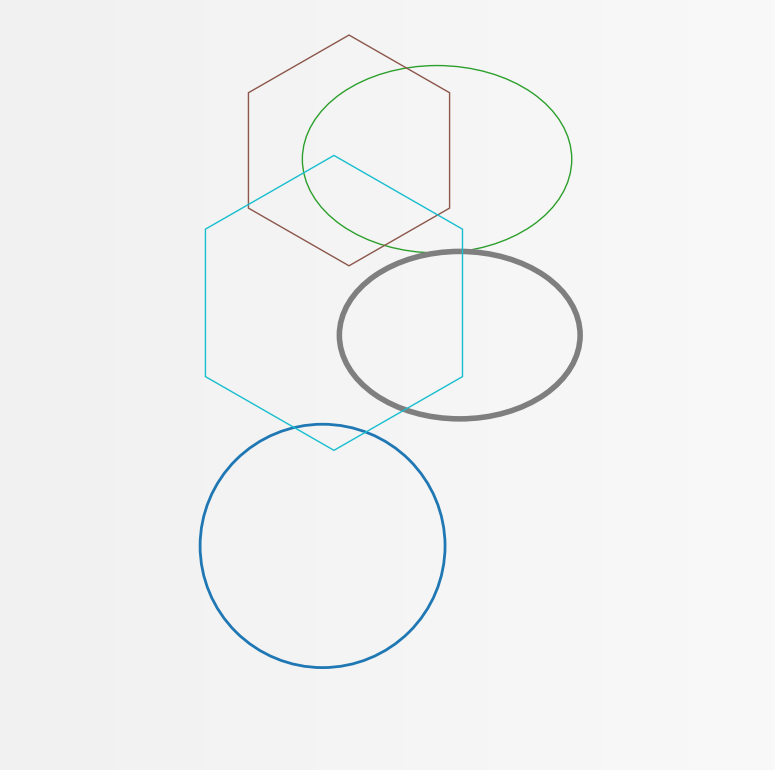[{"shape": "circle", "thickness": 1, "radius": 0.79, "center": [0.416, 0.291]}, {"shape": "oval", "thickness": 0.5, "radius": 0.87, "center": [0.564, 0.793]}, {"shape": "hexagon", "thickness": 0.5, "radius": 0.75, "center": [0.45, 0.805]}, {"shape": "oval", "thickness": 2, "radius": 0.78, "center": [0.593, 0.565]}, {"shape": "hexagon", "thickness": 0.5, "radius": 0.96, "center": [0.431, 0.607]}]